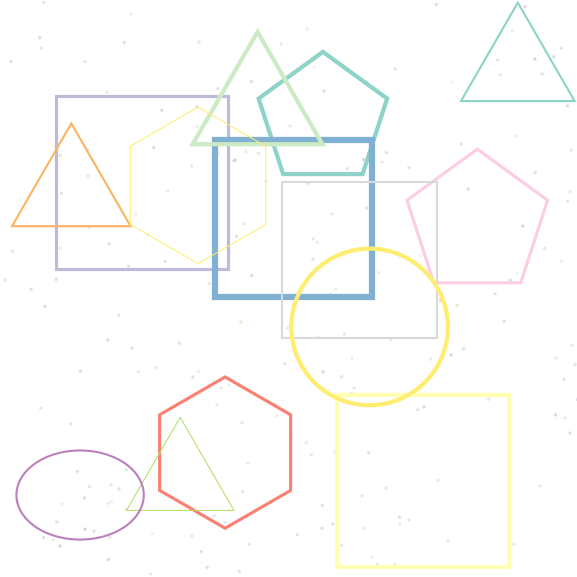[{"shape": "triangle", "thickness": 1, "radius": 0.57, "center": [0.897, 0.881]}, {"shape": "pentagon", "thickness": 2, "radius": 0.58, "center": [0.559, 0.792]}, {"shape": "square", "thickness": 2, "radius": 0.75, "center": [0.733, 0.167]}, {"shape": "square", "thickness": 1.5, "radius": 0.75, "center": [0.246, 0.683]}, {"shape": "hexagon", "thickness": 1.5, "radius": 0.65, "center": [0.39, 0.215]}, {"shape": "square", "thickness": 3, "radius": 0.68, "center": [0.509, 0.621]}, {"shape": "triangle", "thickness": 1, "radius": 0.59, "center": [0.124, 0.667]}, {"shape": "triangle", "thickness": 0.5, "radius": 0.54, "center": [0.312, 0.169]}, {"shape": "pentagon", "thickness": 1.5, "radius": 0.64, "center": [0.826, 0.613]}, {"shape": "square", "thickness": 1, "radius": 0.67, "center": [0.622, 0.549]}, {"shape": "oval", "thickness": 1, "radius": 0.55, "center": [0.139, 0.142]}, {"shape": "triangle", "thickness": 2, "radius": 0.65, "center": [0.446, 0.814]}, {"shape": "hexagon", "thickness": 0.5, "radius": 0.68, "center": [0.343, 0.678]}, {"shape": "circle", "thickness": 2, "radius": 0.68, "center": [0.64, 0.433]}]